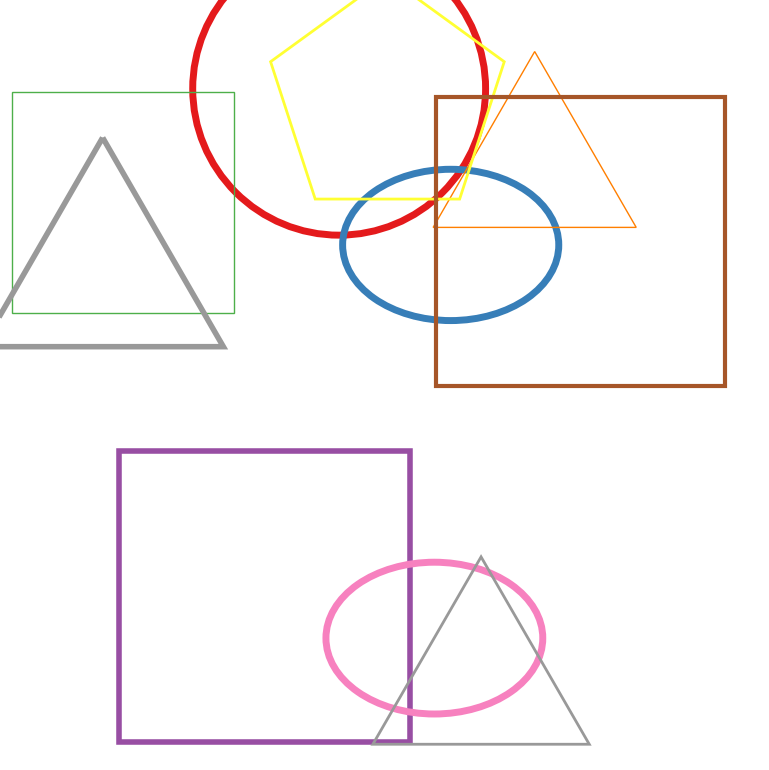[{"shape": "circle", "thickness": 2.5, "radius": 0.95, "center": [0.44, 0.885]}, {"shape": "oval", "thickness": 2.5, "radius": 0.7, "center": [0.585, 0.682]}, {"shape": "square", "thickness": 0.5, "radius": 0.72, "center": [0.16, 0.737]}, {"shape": "square", "thickness": 2, "radius": 0.94, "center": [0.344, 0.225]}, {"shape": "triangle", "thickness": 0.5, "radius": 0.76, "center": [0.694, 0.781]}, {"shape": "pentagon", "thickness": 1, "radius": 0.8, "center": [0.503, 0.871]}, {"shape": "square", "thickness": 1.5, "radius": 0.94, "center": [0.753, 0.687]}, {"shape": "oval", "thickness": 2.5, "radius": 0.7, "center": [0.564, 0.171]}, {"shape": "triangle", "thickness": 1, "radius": 0.81, "center": [0.625, 0.115]}, {"shape": "triangle", "thickness": 2, "radius": 0.9, "center": [0.133, 0.64]}]